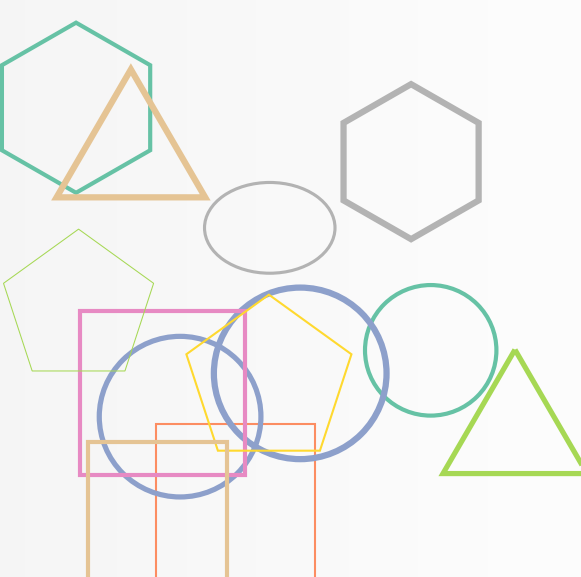[{"shape": "circle", "thickness": 2, "radius": 0.57, "center": [0.741, 0.393]}, {"shape": "hexagon", "thickness": 2, "radius": 0.74, "center": [0.131, 0.813]}, {"shape": "square", "thickness": 1, "radius": 0.68, "center": [0.405, 0.129]}, {"shape": "circle", "thickness": 3, "radius": 0.74, "center": [0.516, 0.353]}, {"shape": "circle", "thickness": 2.5, "radius": 0.7, "center": [0.31, 0.278]}, {"shape": "square", "thickness": 2, "radius": 0.71, "center": [0.28, 0.318]}, {"shape": "triangle", "thickness": 2.5, "radius": 0.72, "center": [0.886, 0.251]}, {"shape": "pentagon", "thickness": 0.5, "radius": 0.68, "center": [0.135, 0.467]}, {"shape": "pentagon", "thickness": 1, "radius": 0.75, "center": [0.463, 0.34]}, {"shape": "square", "thickness": 2, "radius": 0.6, "center": [0.271, 0.114]}, {"shape": "triangle", "thickness": 3, "radius": 0.74, "center": [0.225, 0.731]}, {"shape": "oval", "thickness": 1.5, "radius": 0.56, "center": [0.464, 0.605]}, {"shape": "hexagon", "thickness": 3, "radius": 0.67, "center": [0.707, 0.719]}]